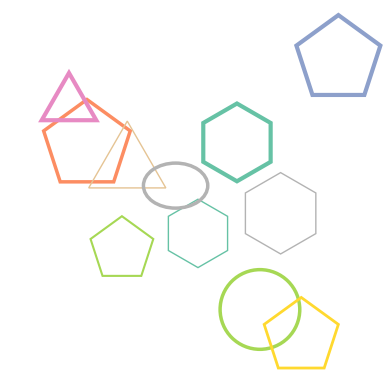[{"shape": "hexagon", "thickness": 1, "radius": 0.44, "center": [0.514, 0.394]}, {"shape": "hexagon", "thickness": 3, "radius": 0.51, "center": [0.615, 0.63]}, {"shape": "pentagon", "thickness": 2.5, "radius": 0.59, "center": [0.226, 0.623]}, {"shape": "pentagon", "thickness": 3, "radius": 0.57, "center": [0.879, 0.846]}, {"shape": "triangle", "thickness": 3, "radius": 0.41, "center": [0.179, 0.729]}, {"shape": "circle", "thickness": 2.5, "radius": 0.52, "center": [0.675, 0.196]}, {"shape": "pentagon", "thickness": 1.5, "radius": 0.43, "center": [0.317, 0.353]}, {"shape": "pentagon", "thickness": 2, "radius": 0.51, "center": [0.782, 0.126]}, {"shape": "triangle", "thickness": 1, "radius": 0.58, "center": [0.331, 0.57]}, {"shape": "hexagon", "thickness": 1, "radius": 0.53, "center": [0.729, 0.446]}, {"shape": "oval", "thickness": 2.5, "radius": 0.42, "center": [0.456, 0.518]}]